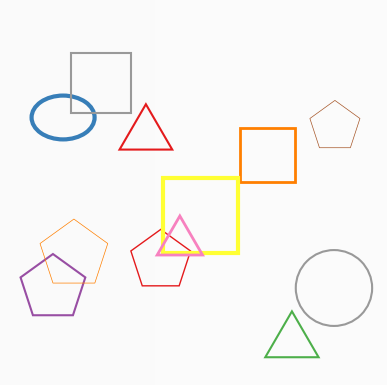[{"shape": "pentagon", "thickness": 1, "radius": 0.4, "center": [0.415, 0.323]}, {"shape": "triangle", "thickness": 1.5, "radius": 0.39, "center": [0.376, 0.651]}, {"shape": "oval", "thickness": 3, "radius": 0.41, "center": [0.163, 0.695]}, {"shape": "triangle", "thickness": 1.5, "radius": 0.4, "center": [0.753, 0.112]}, {"shape": "pentagon", "thickness": 1.5, "radius": 0.44, "center": [0.137, 0.252]}, {"shape": "pentagon", "thickness": 0.5, "radius": 0.46, "center": [0.191, 0.339]}, {"shape": "square", "thickness": 2, "radius": 0.35, "center": [0.69, 0.598]}, {"shape": "square", "thickness": 3, "radius": 0.49, "center": [0.518, 0.44]}, {"shape": "pentagon", "thickness": 0.5, "radius": 0.34, "center": [0.864, 0.671]}, {"shape": "triangle", "thickness": 2, "radius": 0.34, "center": [0.464, 0.371]}, {"shape": "circle", "thickness": 1.5, "radius": 0.49, "center": [0.862, 0.252]}, {"shape": "square", "thickness": 1.5, "radius": 0.39, "center": [0.261, 0.785]}]